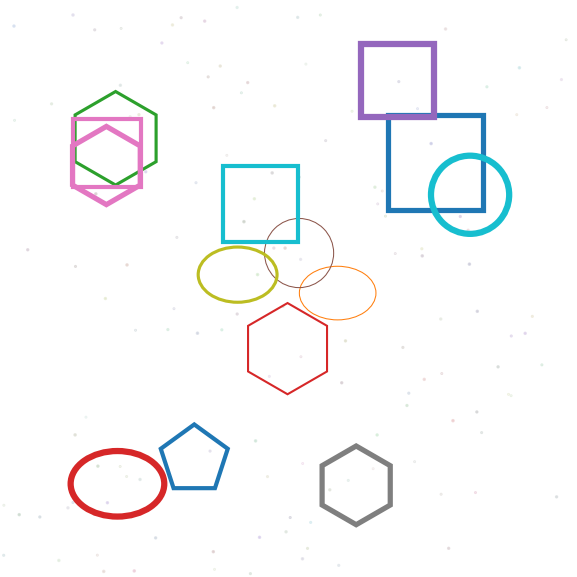[{"shape": "pentagon", "thickness": 2, "radius": 0.3, "center": [0.336, 0.203]}, {"shape": "square", "thickness": 2.5, "radius": 0.41, "center": [0.754, 0.717]}, {"shape": "oval", "thickness": 0.5, "radius": 0.33, "center": [0.585, 0.492]}, {"shape": "hexagon", "thickness": 1.5, "radius": 0.4, "center": [0.2, 0.76]}, {"shape": "oval", "thickness": 3, "radius": 0.41, "center": [0.203, 0.161]}, {"shape": "hexagon", "thickness": 1, "radius": 0.39, "center": [0.498, 0.395]}, {"shape": "square", "thickness": 3, "radius": 0.32, "center": [0.689, 0.86]}, {"shape": "circle", "thickness": 0.5, "radius": 0.3, "center": [0.518, 0.561]}, {"shape": "hexagon", "thickness": 2.5, "radius": 0.34, "center": [0.184, 0.713]}, {"shape": "square", "thickness": 2, "radius": 0.29, "center": [0.186, 0.734]}, {"shape": "hexagon", "thickness": 2.5, "radius": 0.34, "center": [0.617, 0.159]}, {"shape": "oval", "thickness": 1.5, "radius": 0.34, "center": [0.411, 0.524]}, {"shape": "circle", "thickness": 3, "radius": 0.34, "center": [0.814, 0.662]}, {"shape": "square", "thickness": 2, "radius": 0.33, "center": [0.451, 0.647]}]